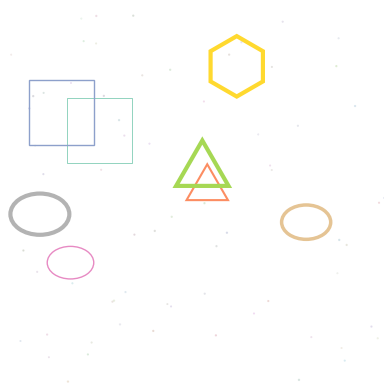[{"shape": "square", "thickness": 0.5, "radius": 0.42, "center": [0.259, 0.661]}, {"shape": "triangle", "thickness": 1.5, "radius": 0.31, "center": [0.538, 0.511]}, {"shape": "square", "thickness": 1, "radius": 0.42, "center": [0.159, 0.707]}, {"shape": "oval", "thickness": 1, "radius": 0.3, "center": [0.183, 0.318]}, {"shape": "triangle", "thickness": 3, "radius": 0.39, "center": [0.525, 0.556]}, {"shape": "hexagon", "thickness": 3, "radius": 0.39, "center": [0.615, 0.828]}, {"shape": "oval", "thickness": 2.5, "radius": 0.32, "center": [0.795, 0.423]}, {"shape": "oval", "thickness": 3, "radius": 0.38, "center": [0.104, 0.444]}]